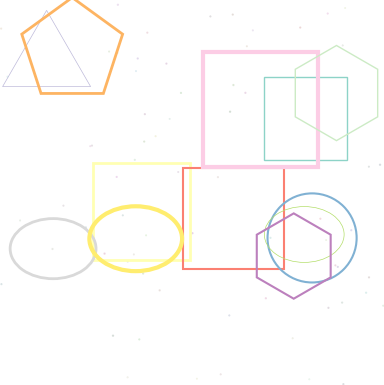[{"shape": "square", "thickness": 1, "radius": 0.54, "center": [0.794, 0.692]}, {"shape": "square", "thickness": 2, "radius": 0.63, "center": [0.368, 0.45]}, {"shape": "triangle", "thickness": 0.5, "radius": 0.66, "center": [0.121, 0.841]}, {"shape": "square", "thickness": 1.5, "radius": 0.66, "center": [0.607, 0.432]}, {"shape": "circle", "thickness": 1.5, "radius": 0.58, "center": [0.811, 0.382]}, {"shape": "pentagon", "thickness": 2, "radius": 0.69, "center": [0.188, 0.869]}, {"shape": "oval", "thickness": 0.5, "radius": 0.52, "center": [0.79, 0.391]}, {"shape": "square", "thickness": 3, "radius": 0.74, "center": [0.677, 0.716]}, {"shape": "oval", "thickness": 2, "radius": 0.56, "center": [0.138, 0.354]}, {"shape": "hexagon", "thickness": 1.5, "radius": 0.55, "center": [0.763, 0.335]}, {"shape": "hexagon", "thickness": 1, "radius": 0.62, "center": [0.874, 0.758]}, {"shape": "oval", "thickness": 3, "radius": 0.6, "center": [0.353, 0.38]}]